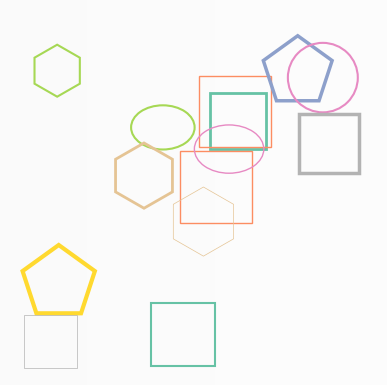[{"shape": "square", "thickness": 2, "radius": 0.37, "center": [0.614, 0.686]}, {"shape": "square", "thickness": 1.5, "radius": 0.41, "center": [0.472, 0.131]}, {"shape": "square", "thickness": 1, "radius": 0.47, "center": [0.606, 0.71]}, {"shape": "square", "thickness": 1, "radius": 0.47, "center": [0.557, 0.515]}, {"shape": "pentagon", "thickness": 2.5, "radius": 0.47, "center": [0.768, 0.814]}, {"shape": "circle", "thickness": 1.5, "radius": 0.45, "center": [0.833, 0.798]}, {"shape": "oval", "thickness": 1, "radius": 0.45, "center": [0.591, 0.613]}, {"shape": "hexagon", "thickness": 1.5, "radius": 0.34, "center": [0.148, 0.816]}, {"shape": "oval", "thickness": 1.5, "radius": 0.41, "center": [0.42, 0.669]}, {"shape": "pentagon", "thickness": 3, "radius": 0.49, "center": [0.152, 0.266]}, {"shape": "hexagon", "thickness": 0.5, "radius": 0.45, "center": [0.525, 0.424]}, {"shape": "hexagon", "thickness": 2, "radius": 0.42, "center": [0.372, 0.544]}, {"shape": "square", "thickness": 0.5, "radius": 0.34, "center": [0.129, 0.113]}, {"shape": "square", "thickness": 2.5, "radius": 0.38, "center": [0.849, 0.628]}]